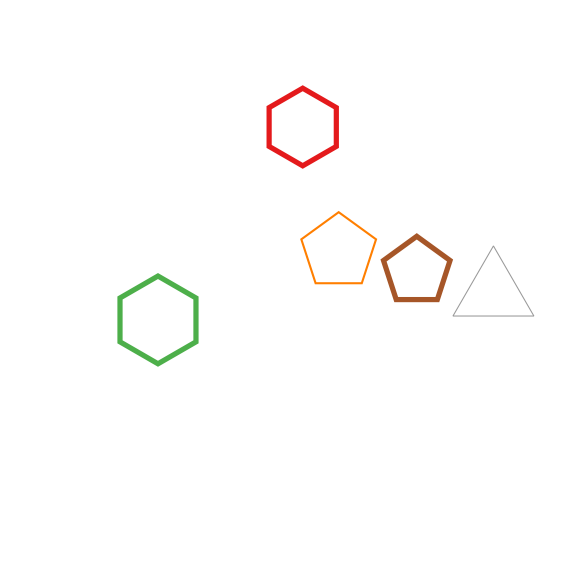[{"shape": "hexagon", "thickness": 2.5, "radius": 0.34, "center": [0.524, 0.779]}, {"shape": "hexagon", "thickness": 2.5, "radius": 0.38, "center": [0.274, 0.445]}, {"shape": "pentagon", "thickness": 1, "radius": 0.34, "center": [0.586, 0.564]}, {"shape": "pentagon", "thickness": 2.5, "radius": 0.3, "center": [0.722, 0.529]}, {"shape": "triangle", "thickness": 0.5, "radius": 0.4, "center": [0.854, 0.492]}]